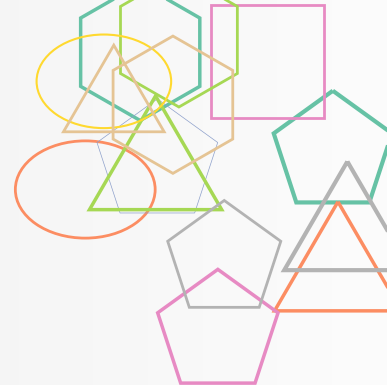[{"shape": "hexagon", "thickness": 2.5, "radius": 0.89, "center": [0.362, 0.864]}, {"shape": "pentagon", "thickness": 3, "radius": 0.8, "center": [0.859, 0.604]}, {"shape": "triangle", "thickness": 2.5, "radius": 0.94, "center": [0.872, 0.287]}, {"shape": "oval", "thickness": 2, "radius": 0.9, "center": [0.22, 0.508]}, {"shape": "pentagon", "thickness": 0.5, "radius": 0.82, "center": [0.406, 0.579]}, {"shape": "pentagon", "thickness": 2.5, "radius": 0.82, "center": [0.562, 0.137]}, {"shape": "square", "thickness": 2, "radius": 0.73, "center": [0.69, 0.84]}, {"shape": "hexagon", "thickness": 2, "radius": 0.87, "center": [0.462, 0.896]}, {"shape": "triangle", "thickness": 2.5, "radius": 0.98, "center": [0.402, 0.554]}, {"shape": "oval", "thickness": 1.5, "radius": 0.87, "center": [0.268, 0.789]}, {"shape": "hexagon", "thickness": 2, "radius": 0.89, "center": [0.446, 0.728]}, {"shape": "triangle", "thickness": 2, "radius": 0.75, "center": [0.294, 0.733]}, {"shape": "pentagon", "thickness": 2, "radius": 0.77, "center": [0.579, 0.326]}, {"shape": "triangle", "thickness": 3, "radius": 0.94, "center": [0.896, 0.392]}]